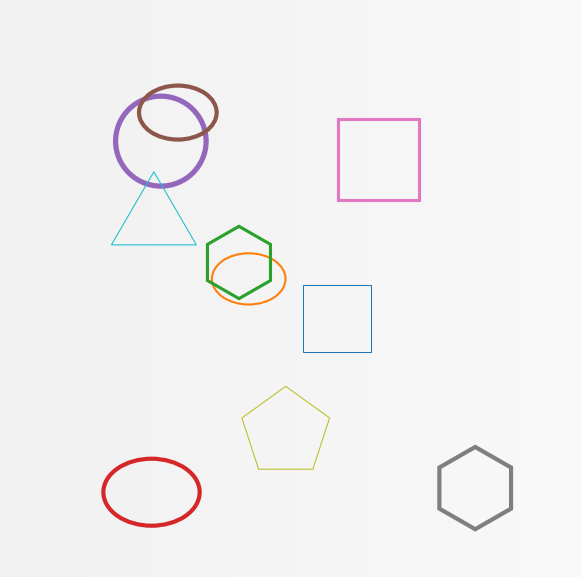[{"shape": "square", "thickness": 0.5, "radius": 0.29, "center": [0.58, 0.448]}, {"shape": "oval", "thickness": 1, "radius": 0.32, "center": [0.428, 0.516]}, {"shape": "hexagon", "thickness": 1.5, "radius": 0.31, "center": [0.411, 0.545]}, {"shape": "oval", "thickness": 2, "radius": 0.41, "center": [0.261, 0.147]}, {"shape": "circle", "thickness": 2.5, "radius": 0.39, "center": [0.277, 0.755]}, {"shape": "oval", "thickness": 2, "radius": 0.33, "center": [0.306, 0.804]}, {"shape": "square", "thickness": 1.5, "radius": 0.35, "center": [0.651, 0.723]}, {"shape": "hexagon", "thickness": 2, "radius": 0.36, "center": [0.818, 0.154]}, {"shape": "pentagon", "thickness": 0.5, "radius": 0.4, "center": [0.492, 0.251]}, {"shape": "triangle", "thickness": 0.5, "radius": 0.42, "center": [0.265, 0.617]}]